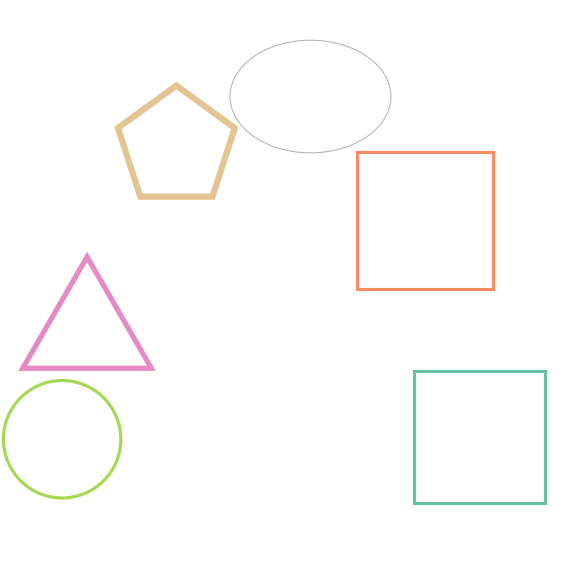[{"shape": "square", "thickness": 1.5, "radius": 0.57, "center": [0.83, 0.242]}, {"shape": "square", "thickness": 1.5, "radius": 0.59, "center": [0.735, 0.617]}, {"shape": "triangle", "thickness": 2.5, "radius": 0.64, "center": [0.151, 0.426]}, {"shape": "circle", "thickness": 1.5, "radius": 0.51, "center": [0.108, 0.239]}, {"shape": "pentagon", "thickness": 3, "radius": 0.53, "center": [0.305, 0.745]}, {"shape": "oval", "thickness": 0.5, "radius": 0.7, "center": [0.538, 0.832]}]